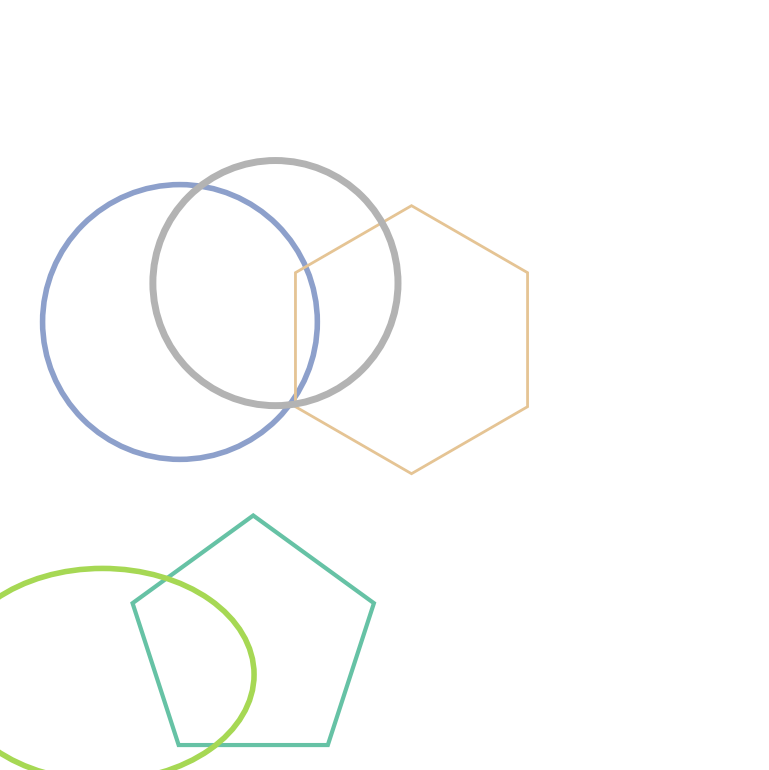[{"shape": "pentagon", "thickness": 1.5, "radius": 0.82, "center": [0.329, 0.166]}, {"shape": "circle", "thickness": 2, "radius": 0.89, "center": [0.234, 0.582]}, {"shape": "oval", "thickness": 2, "radius": 0.98, "center": [0.133, 0.124]}, {"shape": "hexagon", "thickness": 1, "radius": 0.87, "center": [0.534, 0.559]}, {"shape": "circle", "thickness": 2.5, "radius": 0.8, "center": [0.358, 0.632]}]